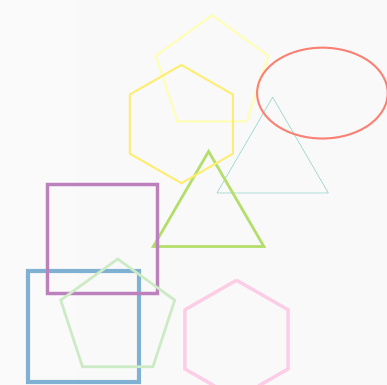[{"shape": "triangle", "thickness": 0.5, "radius": 0.83, "center": [0.704, 0.582]}, {"shape": "pentagon", "thickness": 1.5, "radius": 0.76, "center": [0.547, 0.808]}, {"shape": "oval", "thickness": 1.5, "radius": 0.84, "center": [0.832, 0.758]}, {"shape": "square", "thickness": 3, "radius": 0.72, "center": [0.215, 0.152]}, {"shape": "triangle", "thickness": 2, "radius": 0.82, "center": [0.538, 0.442]}, {"shape": "hexagon", "thickness": 2.5, "radius": 0.77, "center": [0.61, 0.118]}, {"shape": "square", "thickness": 2.5, "radius": 0.71, "center": [0.264, 0.38]}, {"shape": "pentagon", "thickness": 2, "radius": 0.77, "center": [0.304, 0.173]}, {"shape": "hexagon", "thickness": 1.5, "radius": 0.77, "center": [0.468, 0.678]}]